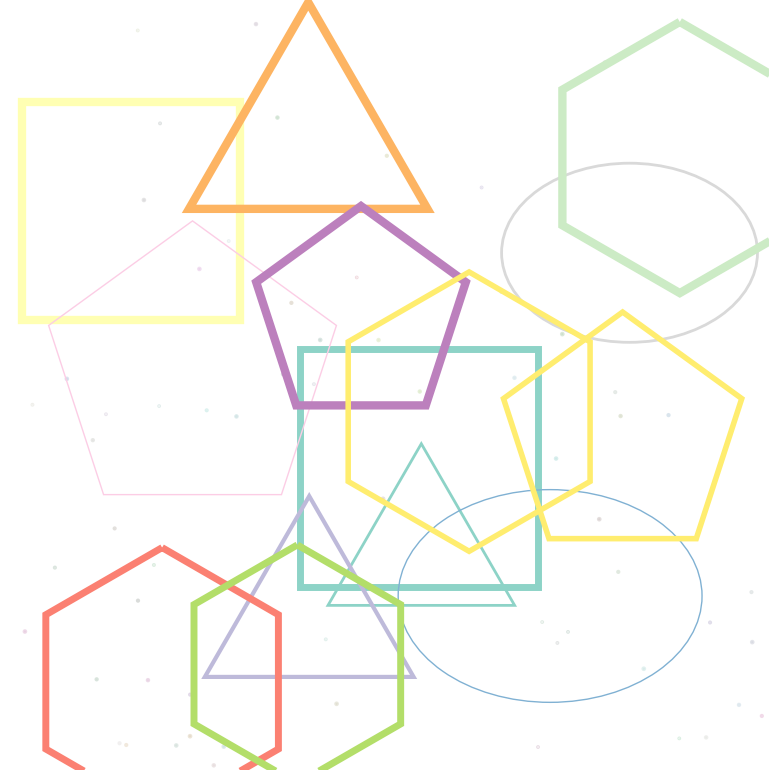[{"shape": "triangle", "thickness": 1, "radius": 0.7, "center": [0.547, 0.284]}, {"shape": "square", "thickness": 2.5, "radius": 0.77, "center": [0.545, 0.392]}, {"shape": "square", "thickness": 3, "radius": 0.71, "center": [0.17, 0.726]}, {"shape": "triangle", "thickness": 1.5, "radius": 0.78, "center": [0.402, 0.199]}, {"shape": "hexagon", "thickness": 2.5, "radius": 0.87, "center": [0.211, 0.114]}, {"shape": "oval", "thickness": 0.5, "radius": 0.99, "center": [0.714, 0.226]}, {"shape": "triangle", "thickness": 3, "radius": 0.89, "center": [0.4, 0.818]}, {"shape": "hexagon", "thickness": 2.5, "radius": 0.77, "center": [0.386, 0.137]}, {"shape": "pentagon", "thickness": 0.5, "radius": 0.98, "center": [0.25, 0.517]}, {"shape": "oval", "thickness": 1, "radius": 0.83, "center": [0.818, 0.672]}, {"shape": "pentagon", "thickness": 3, "radius": 0.72, "center": [0.469, 0.589]}, {"shape": "hexagon", "thickness": 3, "radius": 0.88, "center": [0.883, 0.795]}, {"shape": "pentagon", "thickness": 2, "radius": 0.81, "center": [0.809, 0.432]}, {"shape": "hexagon", "thickness": 2, "radius": 0.91, "center": [0.609, 0.465]}]